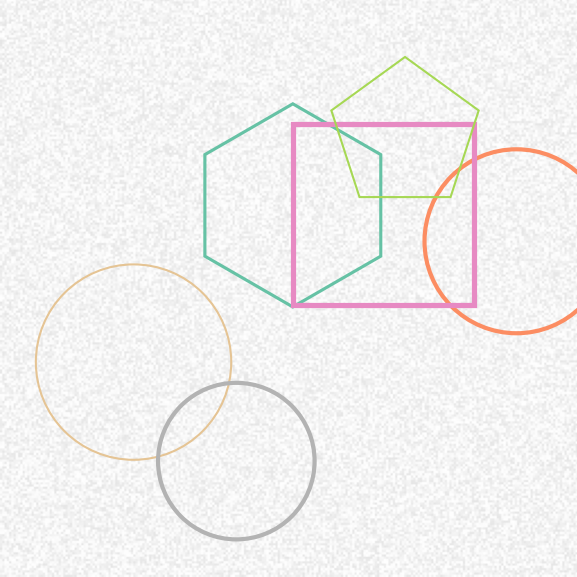[{"shape": "hexagon", "thickness": 1.5, "radius": 0.88, "center": [0.507, 0.644]}, {"shape": "circle", "thickness": 2, "radius": 0.8, "center": [0.894, 0.581]}, {"shape": "square", "thickness": 2.5, "radius": 0.78, "center": [0.664, 0.628]}, {"shape": "pentagon", "thickness": 1, "radius": 0.67, "center": [0.701, 0.766]}, {"shape": "circle", "thickness": 1, "radius": 0.85, "center": [0.231, 0.372]}, {"shape": "circle", "thickness": 2, "radius": 0.68, "center": [0.409, 0.201]}]